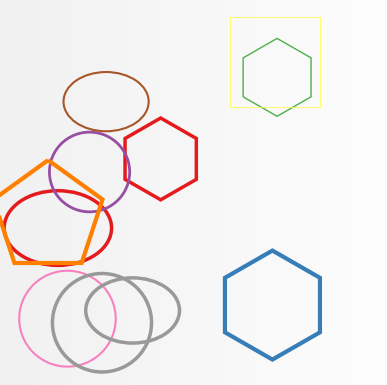[{"shape": "oval", "thickness": 2.5, "radius": 0.69, "center": [0.149, 0.408]}, {"shape": "hexagon", "thickness": 2.5, "radius": 0.53, "center": [0.415, 0.587]}, {"shape": "hexagon", "thickness": 3, "radius": 0.71, "center": [0.703, 0.208]}, {"shape": "hexagon", "thickness": 1, "radius": 0.51, "center": [0.715, 0.799]}, {"shape": "circle", "thickness": 2, "radius": 0.52, "center": [0.231, 0.553]}, {"shape": "pentagon", "thickness": 3, "radius": 0.74, "center": [0.124, 0.436]}, {"shape": "square", "thickness": 0.5, "radius": 0.58, "center": [0.71, 0.839]}, {"shape": "oval", "thickness": 1.5, "radius": 0.55, "center": [0.274, 0.736]}, {"shape": "circle", "thickness": 1.5, "radius": 0.62, "center": [0.174, 0.172]}, {"shape": "oval", "thickness": 2.5, "radius": 0.6, "center": [0.342, 0.194]}, {"shape": "circle", "thickness": 2.5, "radius": 0.64, "center": [0.263, 0.162]}]